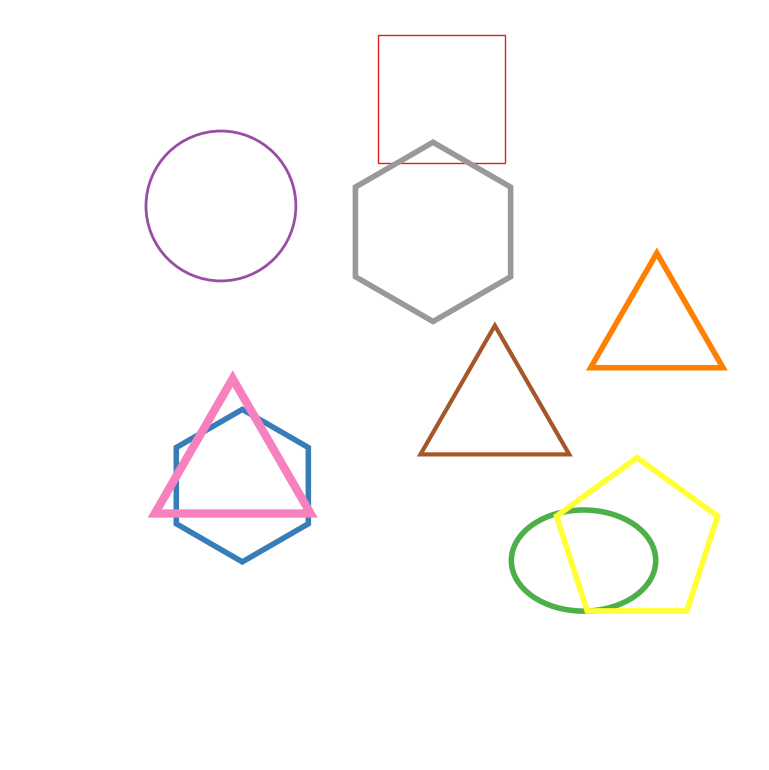[{"shape": "square", "thickness": 0.5, "radius": 0.41, "center": [0.573, 0.871]}, {"shape": "hexagon", "thickness": 2, "radius": 0.5, "center": [0.315, 0.369]}, {"shape": "oval", "thickness": 2, "radius": 0.47, "center": [0.758, 0.272]}, {"shape": "circle", "thickness": 1, "radius": 0.49, "center": [0.287, 0.732]}, {"shape": "triangle", "thickness": 2, "radius": 0.5, "center": [0.853, 0.572]}, {"shape": "pentagon", "thickness": 2, "radius": 0.55, "center": [0.827, 0.296]}, {"shape": "triangle", "thickness": 1.5, "radius": 0.56, "center": [0.643, 0.466]}, {"shape": "triangle", "thickness": 3, "radius": 0.58, "center": [0.302, 0.392]}, {"shape": "hexagon", "thickness": 2, "radius": 0.58, "center": [0.562, 0.699]}]